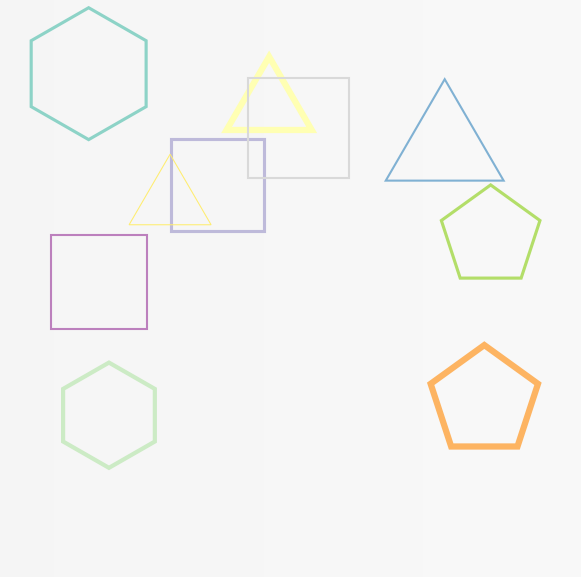[{"shape": "hexagon", "thickness": 1.5, "radius": 0.57, "center": [0.153, 0.872]}, {"shape": "triangle", "thickness": 3, "radius": 0.42, "center": [0.463, 0.816]}, {"shape": "square", "thickness": 1.5, "radius": 0.4, "center": [0.375, 0.679]}, {"shape": "triangle", "thickness": 1, "radius": 0.59, "center": [0.765, 0.745]}, {"shape": "pentagon", "thickness": 3, "radius": 0.49, "center": [0.833, 0.305]}, {"shape": "pentagon", "thickness": 1.5, "radius": 0.45, "center": [0.844, 0.59]}, {"shape": "square", "thickness": 1, "radius": 0.44, "center": [0.514, 0.778]}, {"shape": "square", "thickness": 1, "radius": 0.41, "center": [0.171, 0.511]}, {"shape": "hexagon", "thickness": 2, "radius": 0.46, "center": [0.187, 0.28]}, {"shape": "triangle", "thickness": 0.5, "radius": 0.41, "center": [0.293, 0.651]}]